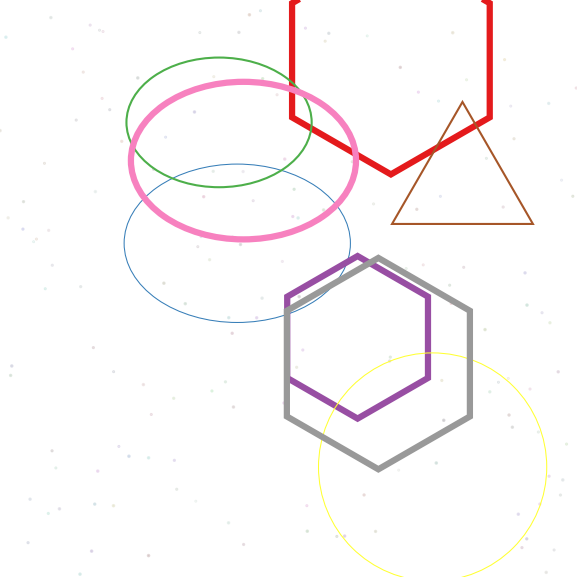[{"shape": "hexagon", "thickness": 3, "radius": 0.99, "center": [0.677, 0.895]}, {"shape": "oval", "thickness": 0.5, "radius": 0.98, "center": [0.411, 0.578]}, {"shape": "oval", "thickness": 1, "radius": 0.8, "center": [0.379, 0.787]}, {"shape": "hexagon", "thickness": 3, "radius": 0.7, "center": [0.619, 0.415]}, {"shape": "circle", "thickness": 0.5, "radius": 0.99, "center": [0.749, 0.19]}, {"shape": "triangle", "thickness": 1, "radius": 0.7, "center": [0.801, 0.682]}, {"shape": "oval", "thickness": 3, "radius": 0.97, "center": [0.422, 0.721]}, {"shape": "hexagon", "thickness": 3, "radius": 0.91, "center": [0.655, 0.369]}]